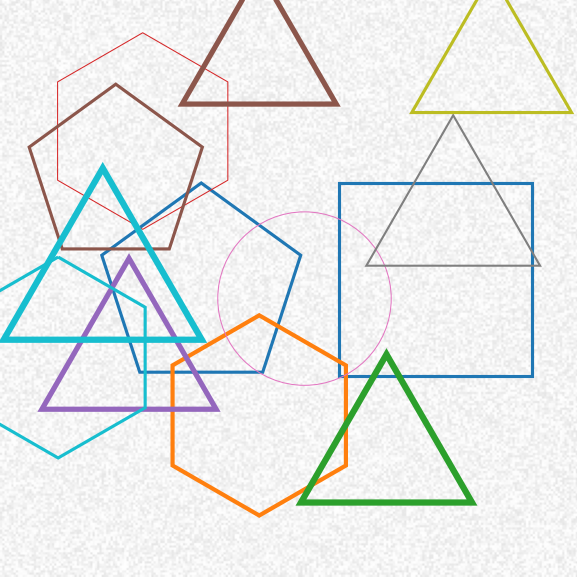[{"shape": "pentagon", "thickness": 1.5, "radius": 0.91, "center": [0.348, 0.501]}, {"shape": "square", "thickness": 1.5, "radius": 0.84, "center": [0.754, 0.515]}, {"shape": "hexagon", "thickness": 2, "radius": 0.87, "center": [0.449, 0.28]}, {"shape": "triangle", "thickness": 3, "radius": 0.86, "center": [0.669, 0.214]}, {"shape": "hexagon", "thickness": 0.5, "radius": 0.85, "center": [0.247, 0.772]}, {"shape": "triangle", "thickness": 2.5, "radius": 0.87, "center": [0.223, 0.378]}, {"shape": "pentagon", "thickness": 1.5, "radius": 0.79, "center": [0.2, 0.696]}, {"shape": "triangle", "thickness": 2.5, "radius": 0.77, "center": [0.449, 0.896]}, {"shape": "circle", "thickness": 0.5, "radius": 0.75, "center": [0.527, 0.482]}, {"shape": "triangle", "thickness": 1, "radius": 0.87, "center": [0.785, 0.626]}, {"shape": "triangle", "thickness": 1.5, "radius": 0.8, "center": [0.851, 0.884]}, {"shape": "hexagon", "thickness": 1.5, "radius": 0.87, "center": [0.101, 0.38]}, {"shape": "triangle", "thickness": 3, "radius": 0.99, "center": [0.178, 0.51]}]